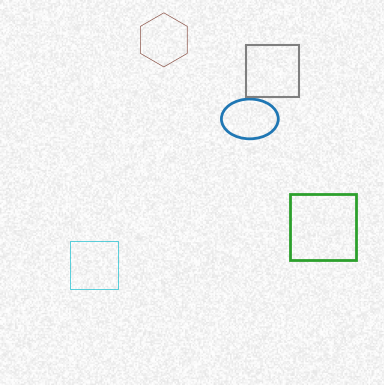[{"shape": "oval", "thickness": 2, "radius": 0.37, "center": [0.649, 0.691]}, {"shape": "square", "thickness": 2, "radius": 0.43, "center": [0.839, 0.411]}, {"shape": "hexagon", "thickness": 0.5, "radius": 0.35, "center": [0.426, 0.896]}, {"shape": "square", "thickness": 1.5, "radius": 0.34, "center": [0.707, 0.816]}, {"shape": "square", "thickness": 0.5, "radius": 0.31, "center": [0.243, 0.311]}]